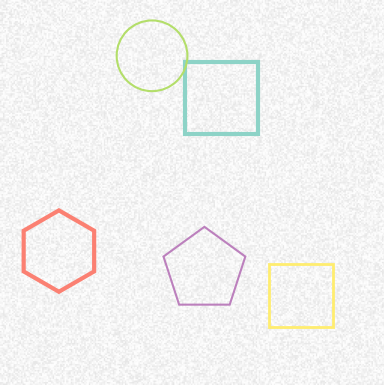[{"shape": "square", "thickness": 3, "radius": 0.47, "center": [0.576, 0.745]}, {"shape": "hexagon", "thickness": 3, "radius": 0.53, "center": [0.153, 0.348]}, {"shape": "circle", "thickness": 1.5, "radius": 0.46, "center": [0.395, 0.855]}, {"shape": "pentagon", "thickness": 1.5, "radius": 0.56, "center": [0.531, 0.299]}, {"shape": "square", "thickness": 2, "radius": 0.41, "center": [0.782, 0.233]}]